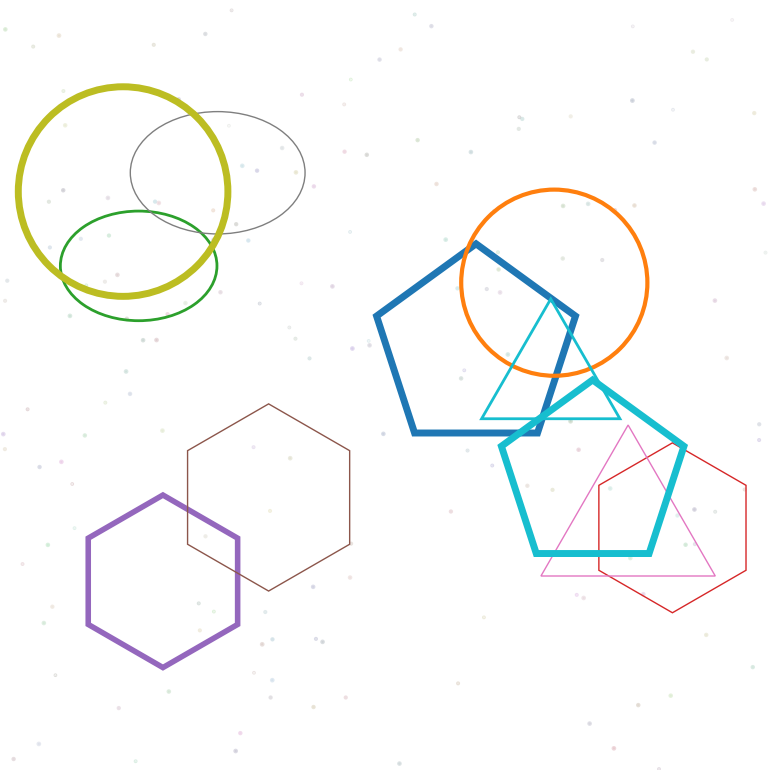[{"shape": "pentagon", "thickness": 2.5, "radius": 0.68, "center": [0.618, 0.548]}, {"shape": "circle", "thickness": 1.5, "radius": 0.6, "center": [0.72, 0.633]}, {"shape": "oval", "thickness": 1, "radius": 0.51, "center": [0.18, 0.655]}, {"shape": "hexagon", "thickness": 0.5, "radius": 0.55, "center": [0.873, 0.315]}, {"shape": "hexagon", "thickness": 2, "radius": 0.56, "center": [0.212, 0.245]}, {"shape": "hexagon", "thickness": 0.5, "radius": 0.61, "center": [0.349, 0.354]}, {"shape": "triangle", "thickness": 0.5, "radius": 0.65, "center": [0.816, 0.317]}, {"shape": "oval", "thickness": 0.5, "radius": 0.57, "center": [0.283, 0.776]}, {"shape": "circle", "thickness": 2.5, "radius": 0.68, "center": [0.16, 0.751]}, {"shape": "triangle", "thickness": 1, "radius": 0.52, "center": [0.715, 0.508]}, {"shape": "pentagon", "thickness": 2.5, "radius": 0.62, "center": [0.77, 0.382]}]